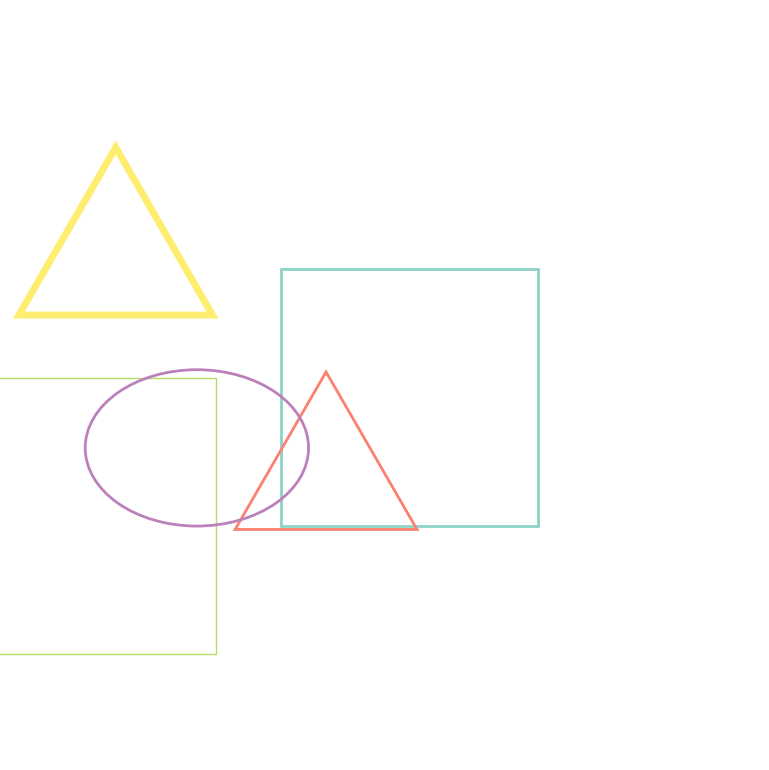[{"shape": "square", "thickness": 1, "radius": 0.83, "center": [0.532, 0.484]}, {"shape": "triangle", "thickness": 1, "radius": 0.68, "center": [0.423, 0.381]}, {"shape": "square", "thickness": 0.5, "radius": 0.89, "center": [0.101, 0.33]}, {"shape": "oval", "thickness": 1, "radius": 0.73, "center": [0.256, 0.418]}, {"shape": "triangle", "thickness": 2.5, "radius": 0.73, "center": [0.15, 0.663]}]